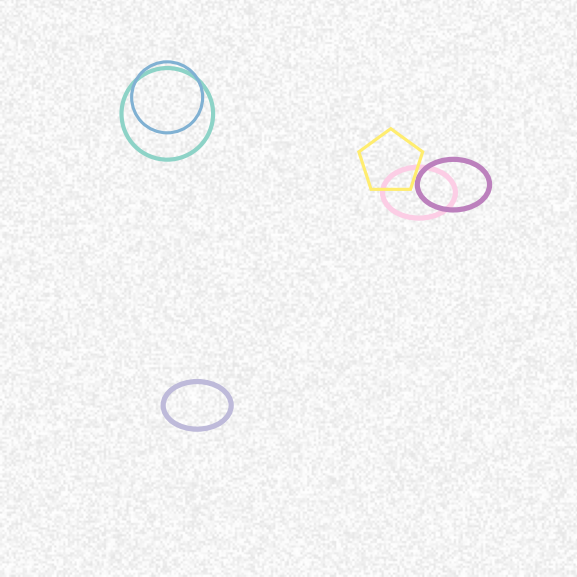[{"shape": "circle", "thickness": 2, "radius": 0.4, "center": [0.29, 0.802]}, {"shape": "oval", "thickness": 2.5, "radius": 0.29, "center": [0.341, 0.297]}, {"shape": "circle", "thickness": 1.5, "radius": 0.31, "center": [0.289, 0.831]}, {"shape": "oval", "thickness": 2.5, "radius": 0.32, "center": [0.725, 0.666]}, {"shape": "oval", "thickness": 2.5, "radius": 0.31, "center": [0.785, 0.679]}, {"shape": "pentagon", "thickness": 1.5, "radius": 0.29, "center": [0.677, 0.718]}]